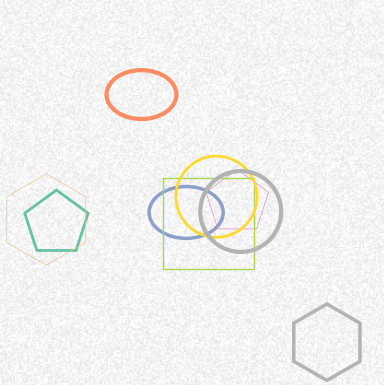[{"shape": "pentagon", "thickness": 2, "radius": 0.43, "center": [0.147, 0.42]}, {"shape": "oval", "thickness": 3, "radius": 0.45, "center": [0.367, 0.754]}, {"shape": "oval", "thickness": 2.5, "radius": 0.48, "center": [0.483, 0.448]}, {"shape": "pentagon", "thickness": 0.5, "radius": 0.43, "center": [0.616, 0.475]}, {"shape": "square", "thickness": 1, "radius": 0.59, "center": [0.542, 0.42]}, {"shape": "circle", "thickness": 2, "radius": 0.53, "center": [0.562, 0.489]}, {"shape": "hexagon", "thickness": 0.5, "radius": 0.59, "center": [0.12, 0.43]}, {"shape": "circle", "thickness": 3, "radius": 0.53, "center": [0.625, 0.451]}, {"shape": "hexagon", "thickness": 2.5, "radius": 0.5, "center": [0.849, 0.111]}]